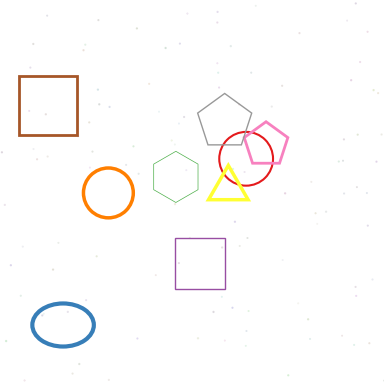[{"shape": "circle", "thickness": 1.5, "radius": 0.35, "center": [0.639, 0.588]}, {"shape": "oval", "thickness": 3, "radius": 0.4, "center": [0.164, 0.156]}, {"shape": "hexagon", "thickness": 0.5, "radius": 0.33, "center": [0.457, 0.541]}, {"shape": "square", "thickness": 1, "radius": 0.33, "center": [0.519, 0.316]}, {"shape": "circle", "thickness": 2.5, "radius": 0.32, "center": [0.282, 0.499]}, {"shape": "triangle", "thickness": 2.5, "radius": 0.3, "center": [0.593, 0.511]}, {"shape": "square", "thickness": 2, "radius": 0.38, "center": [0.124, 0.727]}, {"shape": "pentagon", "thickness": 2, "radius": 0.3, "center": [0.691, 0.624]}, {"shape": "pentagon", "thickness": 1, "radius": 0.37, "center": [0.584, 0.683]}]